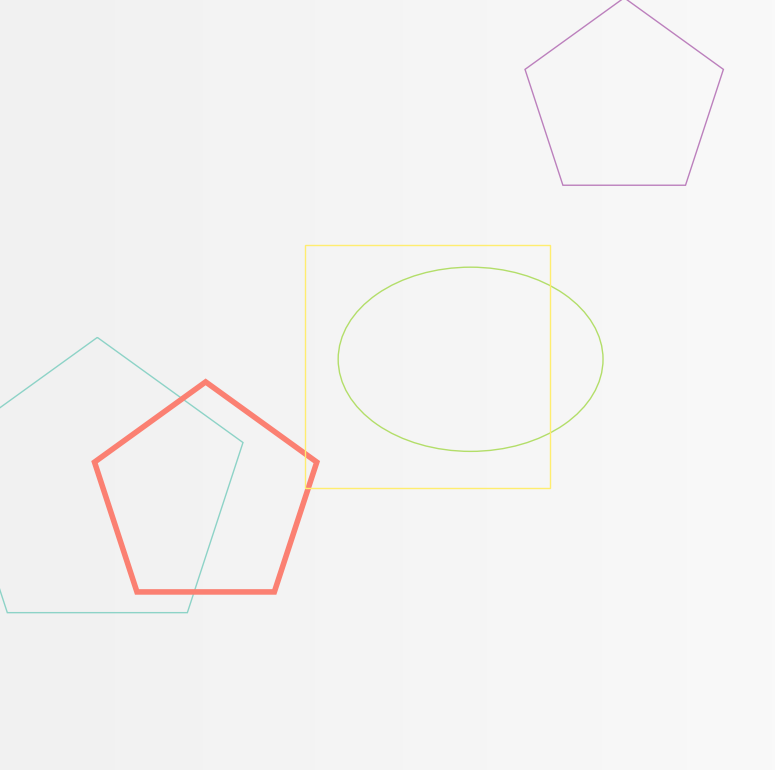[{"shape": "pentagon", "thickness": 0.5, "radius": 0.99, "center": [0.126, 0.364]}, {"shape": "pentagon", "thickness": 2, "radius": 0.75, "center": [0.265, 0.353]}, {"shape": "oval", "thickness": 0.5, "radius": 0.85, "center": [0.607, 0.533]}, {"shape": "pentagon", "thickness": 0.5, "radius": 0.67, "center": [0.805, 0.868]}, {"shape": "square", "thickness": 0.5, "radius": 0.79, "center": [0.552, 0.524]}]